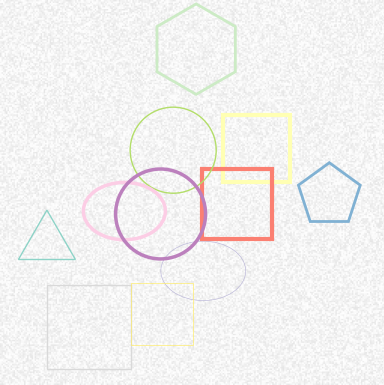[{"shape": "triangle", "thickness": 1, "radius": 0.43, "center": [0.122, 0.369]}, {"shape": "square", "thickness": 3, "radius": 0.43, "center": [0.666, 0.614]}, {"shape": "oval", "thickness": 0.5, "radius": 0.55, "center": [0.528, 0.296]}, {"shape": "square", "thickness": 3, "radius": 0.45, "center": [0.616, 0.47]}, {"shape": "pentagon", "thickness": 2, "radius": 0.42, "center": [0.855, 0.493]}, {"shape": "circle", "thickness": 1, "radius": 0.56, "center": [0.45, 0.61]}, {"shape": "oval", "thickness": 2.5, "radius": 0.53, "center": [0.323, 0.452]}, {"shape": "square", "thickness": 1, "radius": 0.54, "center": [0.231, 0.152]}, {"shape": "circle", "thickness": 2.5, "radius": 0.58, "center": [0.417, 0.444]}, {"shape": "hexagon", "thickness": 2, "radius": 0.59, "center": [0.51, 0.872]}, {"shape": "square", "thickness": 0.5, "radius": 0.4, "center": [0.421, 0.185]}]